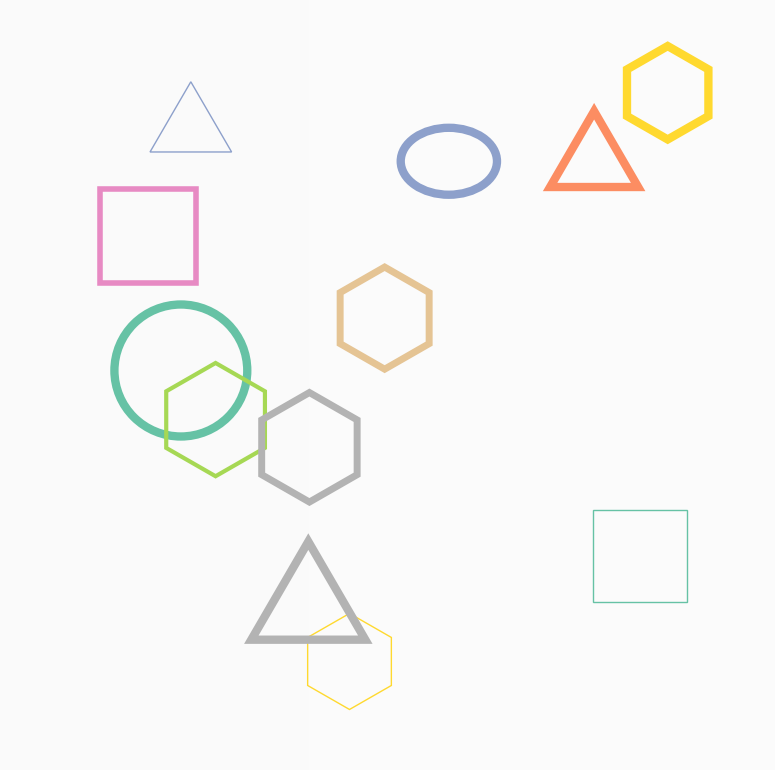[{"shape": "square", "thickness": 0.5, "radius": 0.3, "center": [0.826, 0.278]}, {"shape": "circle", "thickness": 3, "radius": 0.43, "center": [0.233, 0.519]}, {"shape": "triangle", "thickness": 3, "radius": 0.33, "center": [0.767, 0.79]}, {"shape": "oval", "thickness": 3, "radius": 0.31, "center": [0.579, 0.791]}, {"shape": "triangle", "thickness": 0.5, "radius": 0.3, "center": [0.246, 0.833]}, {"shape": "square", "thickness": 2, "radius": 0.31, "center": [0.191, 0.694]}, {"shape": "hexagon", "thickness": 1.5, "radius": 0.37, "center": [0.278, 0.455]}, {"shape": "hexagon", "thickness": 3, "radius": 0.3, "center": [0.862, 0.88]}, {"shape": "hexagon", "thickness": 0.5, "radius": 0.31, "center": [0.451, 0.141]}, {"shape": "hexagon", "thickness": 2.5, "radius": 0.33, "center": [0.496, 0.587]}, {"shape": "hexagon", "thickness": 2.5, "radius": 0.36, "center": [0.399, 0.419]}, {"shape": "triangle", "thickness": 3, "radius": 0.42, "center": [0.398, 0.212]}]